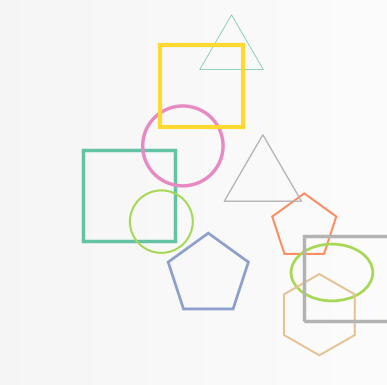[{"shape": "square", "thickness": 2.5, "radius": 0.59, "center": [0.333, 0.493]}, {"shape": "triangle", "thickness": 0.5, "radius": 0.47, "center": [0.598, 0.867]}, {"shape": "pentagon", "thickness": 1.5, "radius": 0.43, "center": [0.785, 0.411]}, {"shape": "pentagon", "thickness": 2, "radius": 0.54, "center": [0.538, 0.286]}, {"shape": "circle", "thickness": 2.5, "radius": 0.52, "center": [0.472, 0.621]}, {"shape": "oval", "thickness": 2, "radius": 0.53, "center": [0.857, 0.292]}, {"shape": "circle", "thickness": 1.5, "radius": 0.41, "center": [0.416, 0.424]}, {"shape": "square", "thickness": 3, "radius": 0.53, "center": [0.521, 0.776]}, {"shape": "hexagon", "thickness": 1.5, "radius": 0.53, "center": [0.824, 0.183]}, {"shape": "triangle", "thickness": 1, "radius": 0.58, "center": [0.678, 0.535]}, {"shape": "square", "thickness": 2.5, "radius": 0.56, "center": [0.896, 0.277]}]